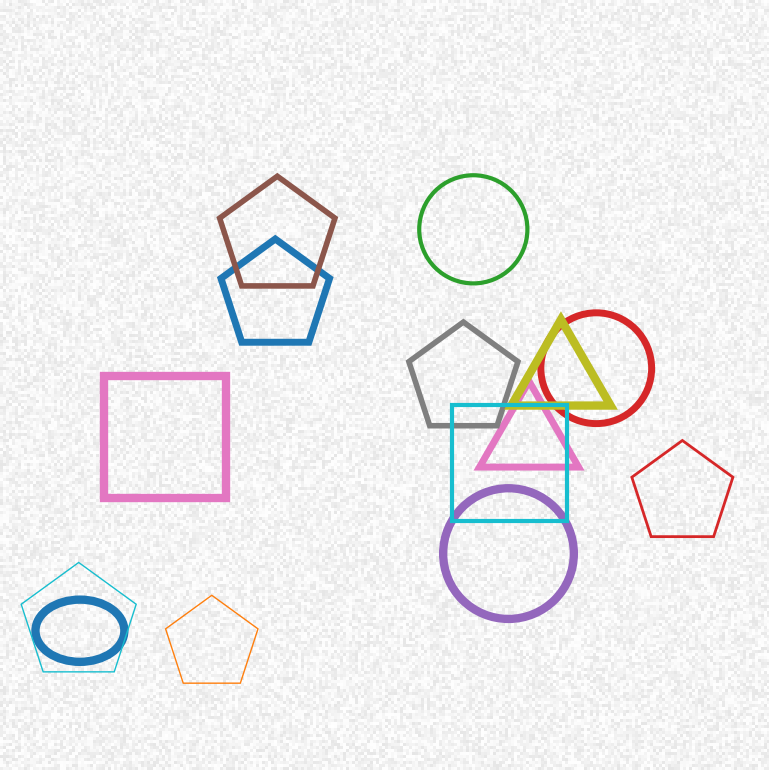[{"shape": "oval", "thickness": 3, "radius": 0.29, "center": [0.104, 0.181]}, {"shape": "pentagon", "thickness": 2.5, "radius": 0.37, "center": [0.358, 0.615]}, {"shape": "pentagon", "thickness": 0.5, "radius": 0.32, "center": [0.275, 0.164]}, {"shape": "circle", "thickness": 1.5, "radius": 0.35, "center": [0.615, 0.702]}, {"shape": "circle", "thickness": 2.5, "radius": 0.36, "center": [0.774, 0.522]}, {"shape": "pentagon", "thickness": 1, "radius": 0.35, "center": [0.886, 0.359]}, {"shape": "circle", "thickness": 3, "radius": 0.42, "center": [0.66, 0.281]}, {"shape": "pentagon", "thickness": 2, "radius": 0.39, "center": [0.36, 0.692]}, {"shape": "triangle", "thickness": 2.5, "radius": 0.37, "center": [0.687, 0.431]}, {"shape": "square", "thickness": 3, "radius": 0.4, "center": [0.215, 0.433]}, {"shape": "pentagon", "thickness": 2, "radius": 0.37, "center": [0.602, 0.507]}, {"shape": "triangle", "thickness": 3, "radius": 0.37, "center": [0.729, 0.511]}, {"shape": "pentagon", "thickness": 0.5, "radius": 0.39, "center": [0.102, 0.191]}, {"shape": "square", "thickness": 1.5, "radius": 0.37, "center": [0.661, 0.399]}]